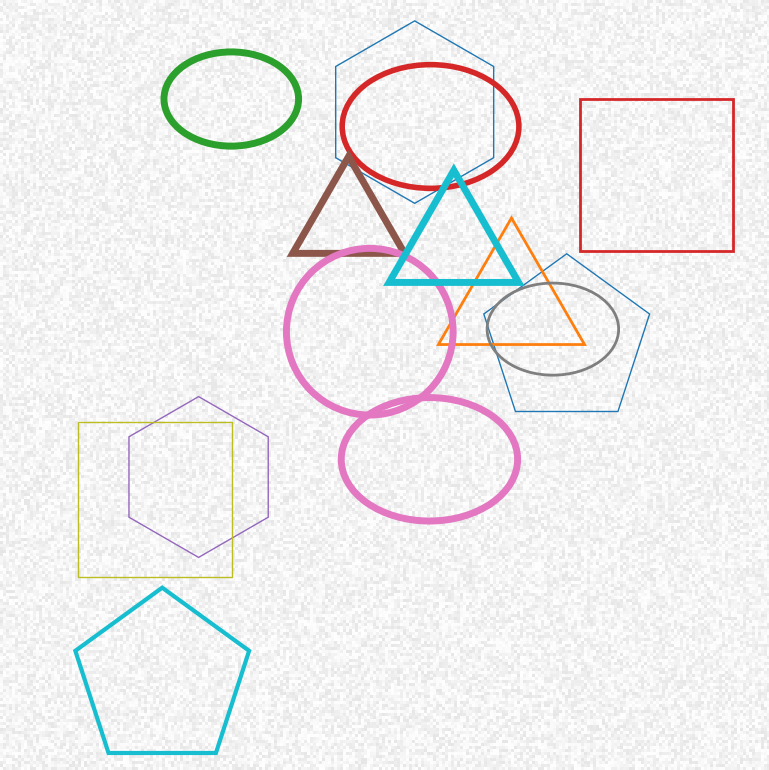[{"shape": "hexagon", "thickness": 0.5, "radius": 0.59, "center": [0.539, 0.854]}, {"shape": "pentagon", "thickness": 0.5, "radius": 0.57, "center": [0.736, 0.557]}, {"shape": "triangle", "thickness": 1, "radius": 0.55, "center": [0.664, 0.607]}, {"shape": "oval", "thickness": 2.5, "radius": 0.44, "center": [0.3, 0.871]}, {"shape": "square", "thickness": 1, "radius": 0.5, "center": [0.852, 0.773]}, {"shape": "oval", "thickness": 2, "radius": 0.57, "center": [0.559, 0.836]}, {"shape": "hexagon", "thickness": 0.5, "radius": 0.52, "center": [0.258, 0.381]}, {"shape": "triangle", "thickness": 2.5, "radius": 0.42, "center": [0.453, 0.713]}, {"shape": "oval", "thickness": 2.5, "radius": 0.57, "center": [0.558, 0.404]}, {"shape": "circle", "thickness": 2.5, "radius": 0.54, "center": [0.48, 0.569]}, {"shape": "oval", "thickness": 1, "radius": 0.43, "center": [0.718, 0.573]}, {"shape": "square", "thickness": 0.5, "radius": 0.5, "center": [0.201, 0.351]}, {"shape": "pentagon", "thickness": 1.5, "radius": 0.59, "center": [0.211, 0.118]}, {"shape": "triangle", "thickness": 2.5, "radius": 0.49, "center": [0.589, 0.682]}]